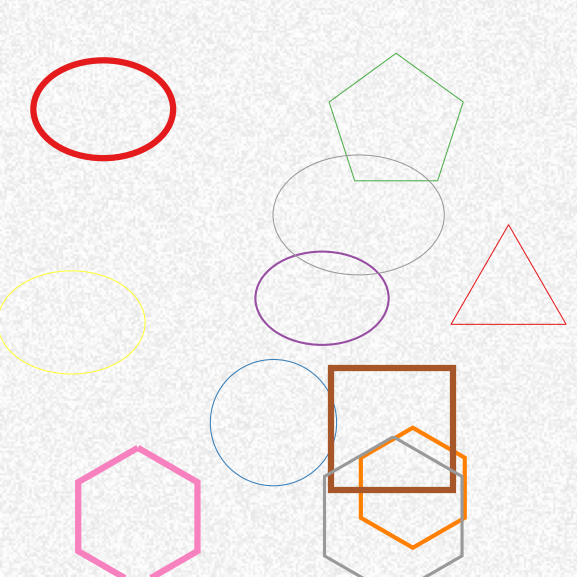[{"shape": "triangle", "thickness": 0.5, "radius": 0.58, "center": [0.881, 0.495]}, {"shape": "oval", "thickness": 3, "radius": 0.61, "center": [0.179, 0.81]}, {"shape": "circle", "thickness": 0.5, "radius": 0.55, "center": [0.474, 0.267]}, {"shape": "pentagon", "thickness": 0.5, "radius": 0.61, "center": [0.686, 0.785]}, {"shape": "oval", "thickness": 1, "radius": 0.58, "center": [0.558, 0.483]}, {"shape": "hexagon", "thickness": 2, "radius": 0.52, "center": [0.715, 0.155]}, {"shape": "oval", "thickness": 0.5, "radius": 0.64, "center": [0.124, 0.441]}, {"shape": "square", "thickness": 3, "radius": 0.53, "center": [0.679, 0.256]}, {"shape": "hexagon", "thickness": 3, "radius": 0.6, "center": [0.239, 0.104]}, {"shape": "hexagon", "thickness": 1.5, "radius": 0.69, "center": [0.681, 0.105]}, {"shape": "oval", "thickness": 0.5, "radius": 0.74, "center": [0.621, 0.627]}]